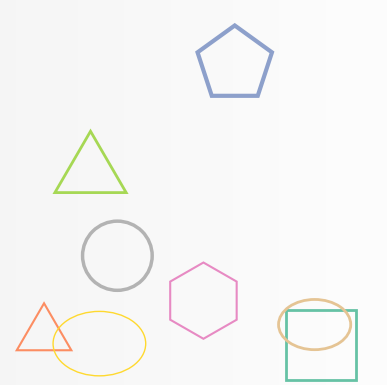[{"shape": "square", "thickness": 2, "radius": 0.45, "center": [0.829, 0.104]}, {"shape": "triangle", "thickness": 1.5, "radius": 0.41, "center": [0.114, 0.131]}, {"shape": "pentagon", "thickness": 3, "radius": 0.5, "center": [0.606, 0.833]}, {"shape": "hexagon", "thickness": 1.5, "radius": 0.5, "center": [0.525, 0.219]}, {"shape": "triangle", "thickness": 2, "radius": 0.53, "center": [0.234, 0.553]}, {"shape": "oval", "thickness": 1, "radius": 0.6, "center": [0.256, 0.107]}, {"shape": "oval", "thickness": 2, "radius": 0.47, "center": [0.812, 0.157]}, {"shape": "circle", "thickness": 2.5, "radius": 0.45, "center": [0.303, 0.336]}]